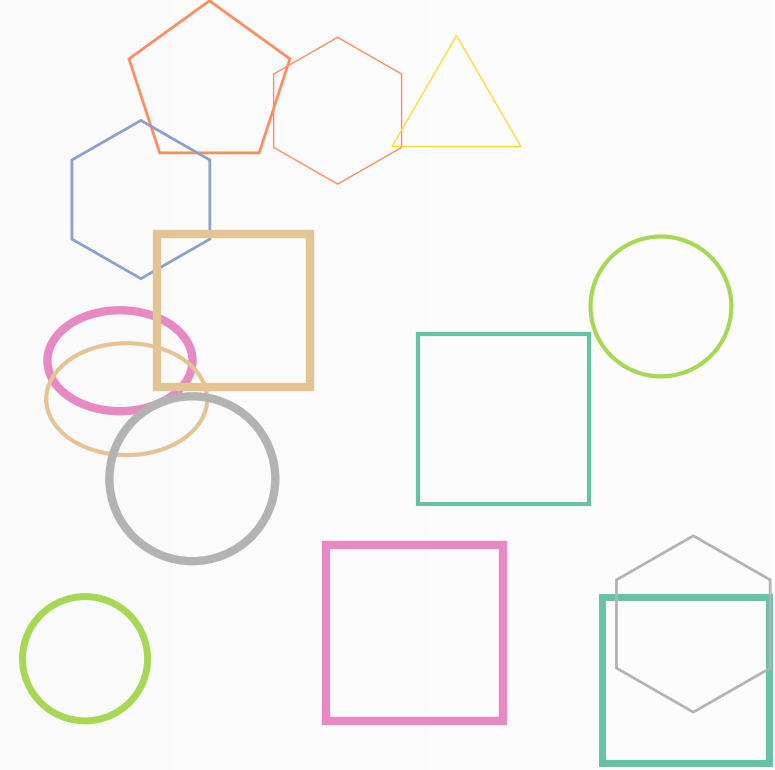[{"shape": "square", "thickness": 1.5, "radius": 0.55, "center": [0.65, 0.456]}, {"shape": "square", "thickness": 2.5, "radius": 0.54, "center": [0.885, 0.117]}, {"shape": "hexagon", "thickness": 0.5, "radius": 0.48, "center": [0.436, 0.856]}, {"shape": "pentagon", "thickness": 1, "radius": 0.55, "center": [0.27, 0.89]}, {"shape": "hexagon", "thickness": 1, "radius": 0.51, "center": [0.182, 0.741]}, {"shape": "square", "thickness": 3, "radius": 0.57, "center": [0.535, 0.178]}, {"shape": "oval", "thickness": 3, "radius": 0.47, "center": [0.155, 0.532]}, {"shape": "circle", "thickness": 2.5, "radius": 0.4, "center": [0.11, 0.144]}, {"shape": "circle", "thickness": 1.5, "radius": 0.45, "center": [0.853, 0.602]}, {"shape": "triangle", "thickness": 0.5, "radius": 0.48, "center": [0.589, 0.858]}, {"shape": "square", "thickness": 3, "radius": 0.5, "center": [0.301, 0.597]}, {"shape": "oval", "thickness": 1.5, "radius": 0.52, "center": [0.163, 0.482]}, {"shape": "circle", "thickness": 3, "radius": 0.54, "center": [0.248, 0.378]}, {"shape": "hexagon", "thickness": 1, "radius": 0.57, "center": [0.895, 0.19]}]